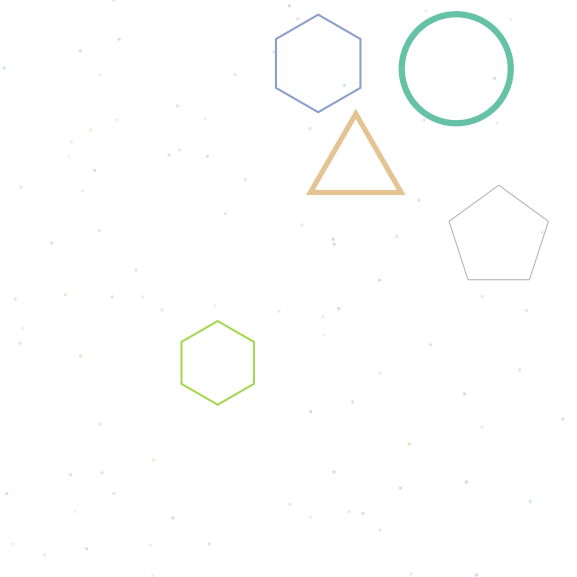[{"shape": "circle", "thickness": 3, "radius": 0.47, "center": [0.79, 0.88]}, {"shape": "hexagon", "thickness": 1, "radius": 0.42, "center": [0.551, 0.889]}, {"shape": "hexagon", "thickness": 1, "radius": 0.36, "center": [0.377, 0.371]}, {"shape": "triangle", "thickness": 2.5, "radius": 0.45, "center": [0.616, 0.711]}, {"shape": "pentagon", "thickness": 0.5, "radius": 0.45, "center": [0.864, 0.588]}]